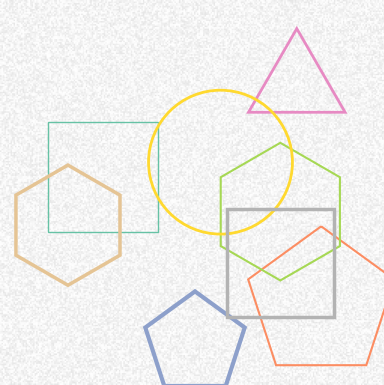[{"shape": "square", "thickness": 1, "radius": 0.71, "center": [0.268, 0.54]}, {"shape": "pentagon", "thickness": 1.5, "radius": 1.0, "center": [0.834, 0.213]}, {"shape": "pentagon", "thickness": 3, "radius": 0.68, "center": [0.506, 0.107]}, {"shape": "triangle", "thickness": 2, "radius": 0.72, "center": [0.771, 0.781]}, {"shape": "hexagon", "thickness": 1.5, "radius": 0.89, "center": [0.728, 0.45]}, {"shape": "circle", "thickness": 2, "radius": 0.93, "center": [0.573, 0.579]}, {"shape": "hexagon", "thickness": 2.5, "radius": 0.78, "center": [0.177, 0.415]}, {"shape": "square", "thickness": 2.5, "radius": 0.7, "center": [0.73, 0.317]}]